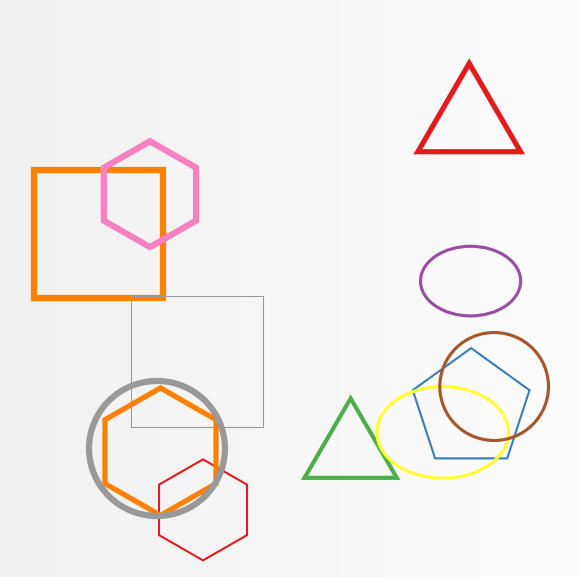[{"shape": "triangle", "thickness": 2.5, "radius": 0.51, "center": [0.807, 0.787]}, {"shape": "hexagon", "thickness": 1, "radius": 0.44, "center": [0.349, 0.116]}, {"shape": "pentagon", "thickness": 1, "radius": 0.53, "center": [0.811, 0.291]}, {"shape": "triangle", "thickness": 2, "radius": 0.46, "center": [0.603, 0.218]}, {"shape": "oval", "thickness": 1.5, "radius": 0.43, "center": [0.81, 0.512]}, {"shape": "square", "thickness": 3, "radius": 0.56, "center": [0.169, 0.594]}, {"shape": "hexagon", "thickness": 2.5, "radius": 0.55, "center": [0.276, 0.217]}, {"shape": "oval", "thickness": 1.5, "radius": 0.57, "center": [0.762, 0.25]}, {"shape": "circle", "thickness": 1.5, "radius": 0.47, "center": [0.85, 0.33]}, {"shape": "hexagon", "thickness": 3, "radius": 0.46, "center": [0.258, 0.663]}, {"shape": "square", "thickness": 0.5, "radius": 0.56, "center": [0.339, 0.373]}, {"shape": "circle", "thickness": 3, "radius": 0.58, "center": [0.27, 0.223]}]